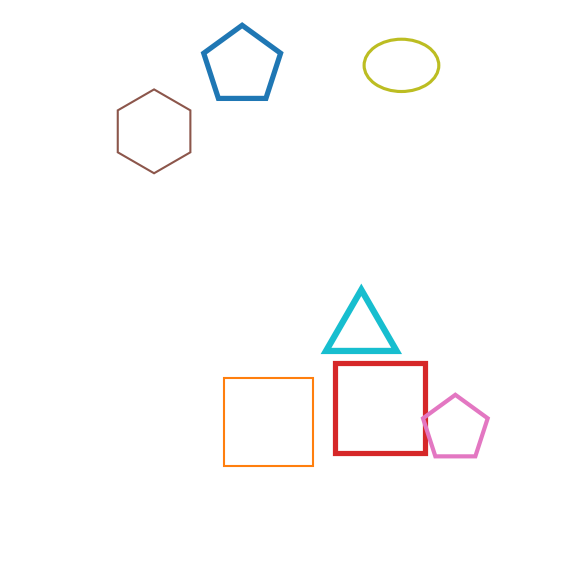[{"shape": "pentagon", "thickness": 2.5, "radius": 0.35, "center": [0.419, 0.885]}, {"shape": "square", "thickness": 1, "radius": 0.38, "center": [0.465, 0.268]}, {"shape": "square", "thickness": 2.5, "radius": 0.39, "center": [0.658, 0.292]}, {"shape": "hexagon", "thickness": 1, "radius": 0.36, "center": [0.267, 0.772]}, {"shape": "pentagon", "thickness": 2, "radius": 0.29, "center": [0.788, 0.257]}, {"shape": "oval", "thickness": 1.5, "radius": 0.32, "center": [0.695, 0.886]}, {"shape": "triangle", "thickness": 3, "radius": 0.35, "center": [0.626, 0.427]}]